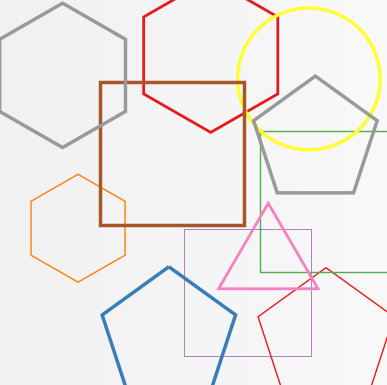[{"shape": "pentagon", "thickness": 1, "radius": 0.92, "center": [0.841, 0.12]}, {"shape": "hexagon", "thickness": 2, "radius": 1.0, "center": [0.544, 0.856]}, {"shape": "pentagon", "thickness": 2.5, "radius": 0.91, "center": [0.436, 0.126]}, {"shape": "square", "thickness": 1, "radius": 0.92, "center": [0.855, 0.477]}, {"shape": "square", "thickness": 0.5, "radius": 0.82, "center": [0.64, 0.24]}, {"shape": "hexagon", "thickness": 1, "radius": 0.7, "center": [0.201, 0.407]}, {"shape": "circle", "thickness": 2.5, "radius": 0.92, "center": [0.797, 0.795]}, {"shape": "square", "thickness": 2.5, "radius": 0.93, "center": [0.444, 0.601]}, {"shape": "triangle", "thickness": 2, "radius": 0.74, "center": [0.692, 0.324]}, {"shape": "pentagon", "thickness": 2.5, "radius": 0.84, "center": [0.814, 0.635]}, {"shape": "hexagon", "thickness": 2.5, "radius": 0.94, "center": [0.161, 0.804]}]